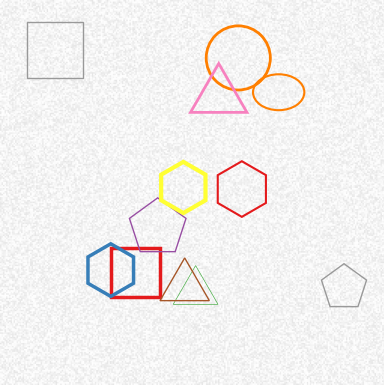[{"shape": "square", "thickness": 2.5, "radius": 0.32, "center": [0.353, 0.293]}, {"shape": "hexagon", "thickness": 1.5, "radius": 0.36, "center": [0.628, 0.509]}, {"shape": "hexagon", "thickness": 2.5, "radius": 0.34, "center": [0.288, 0.298]}, {"shape": "triangle", "thickness": 0.5, "radius": 0.34, "center": [0.508, 0.243]}, {"shape": "pentagon", "thickness": 1, "radius": 0.39, "center": [0.41, 0.409]}, {"shape": "circle", "thickness": 2, "radius": 0.42, "center": [0.619, 0.85]}, {"shape": "oval", "thickness": 1.5, "radius": 0.33, "center": [0.724, 0.76]}, {"shape": "hexagon", "thickness": 3, "radius": 0.33, "center": [0.476, 0.513]}, {"shape": "triangle", "thickness": 1, "radius": 0.37, "center": [0.48, 0.256]}, {"shape": "triangle", "thickness": 2, "radius": 0.42, "center": [0.568, 0.75]}, {"shape": "square", "thickness": 1, "radius": 0.36, "center": [0.144, 0.871]}, {"shape": "pentagon", "thickness": 1, "radius": 0.31, "center": [0.894, 0.253]}]